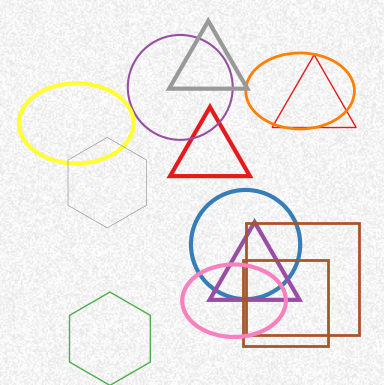[{"shape": "triangle", "thickness": 3, "radius": 0.6, "center": [0.545, 0.602]}, {"shape": "triangle", "thickness": 1, "radius": 0.63, "center": [0.816, 0.732]}, {"shape": "circle", "thickness": 3, "radius": 0.71, "center": [0.638, 0.365]}, {"shape": "hexagon", "thickness": 1, "radius": 0.61, "center": [0.286, 0.12]}, {"shape": "triangle", "thickness": 3, "radius": 0.67, "center": [0.661, 0.289]}, {"shape": "circle", "thickness": 1.5, "radius": 0.68, "center": [0.468, 0.773]}, {"shape": "oval", "thickness": 2, "radius": 0.71, "center": [0.779, 0.764]}, {"shape": "oval", "thickness": 3, "radius": 0.74, "center": [0.198, 0.679]}, {"shape": "square", "thickness": 2, "radius": 0.73, "center": [0.786, 0.276]}, {"shape": "square", "thickness": 2, "radius": 0.56, "center": [0.741, 0.213]}, {"shape": "oval", "thickness": 3, "radius": 0.67, "center": [0.608, 0.219]}, {"shape": "triangle", "thickness": 3, "radius": 0.59, "center": [0.541, 0.828]}, {"shape": "hexagon", "thickness": 0.5, "radius": 0.59, "center": [0.279, 0.526]}]